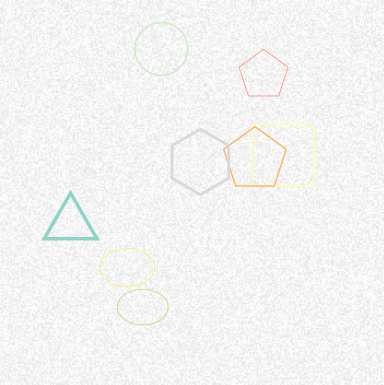[{"shape": "triangle", "thickness": 2.5, "radius": 0.4, "center": [0.183, 0.42]}, {"shape": "square", "thickness": 1, "radius": 0.39, "center": [0.733, 0.598]}, {"shape": "pentagon", "thickness": 0.5, "radius": 0.33, "center": [0.685, 0.805]}, {"shape": "pentagon", "thickness": 1, "radius": 0.43, "center": [0.662, 0.586]}, {"shape": "oval", "thickness": 0.5, "radius": 0.33, "center": [0.371, 0.202]}, {"shape": "hexagon", "thickness": 2, "radius": 0.42, "center": [0.52, 0.579]}, {"shape": "circle", "thickness": 1, "radius": 0.34, "center": [0.419, 0.873]}, {"shape": "oval", "thickness": 0.5, "radius": 0.36, "center": [0.33, 0.305]}]